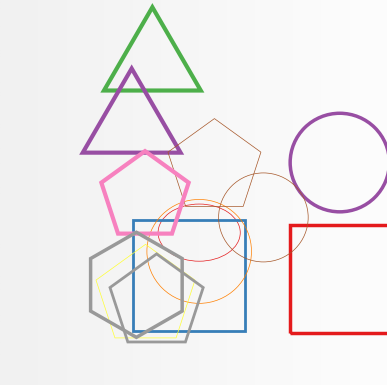[{"shape": "square", "thickness": 2.5, "radius": 0.7, "center": [0.888, 0.276]}, {"shape": "oval", "thickness": 0.5, "radius": 0.53, "center": [0.514, 0.396]}, {"shape": "square", "thickness": 2, "radius": 0.72, "center": [0.487, 0.285]}, {"shape": "triangle", "thickness": 3, "radius": 0.72, "center": [0.393, 0.837]}, {"shape": "circle", "thickness": 2.5, "radius": 0.64, "center": [0.877, 0.578]}, {"shape": "triangle", "thickness": 3, "radius": 0.73, "center": [0.34, 0.676]}, {"shape": "circle", "thickness": 0.5, "radius": 0.67, "center": [0.514, 0.347]}, {"shape": "pentagon", "thickness": 0.5, "radius": 0.67, "center": [0.376, 0.231]}, {"shape": "pentagon", "thickness": 0.5, "radius": 0.63, "center": [0.553, 0.566]}, {"shape": "circle", "thickness": 0.5, "radius": 0.58, "center": [0.68, 0.435]}, {"shape": "pentagon", "thickness": 3, "radius": 0.59, "center": [0.374, 0.489]}, {"shape": "hexagon", "thickness": 2.5, "radius": 0.68, "center": [0.352, 0.26]}, {"shape": "pentagon", "thickness": 2, "radius": 0.63, "center": [0.404, 0.214]}]